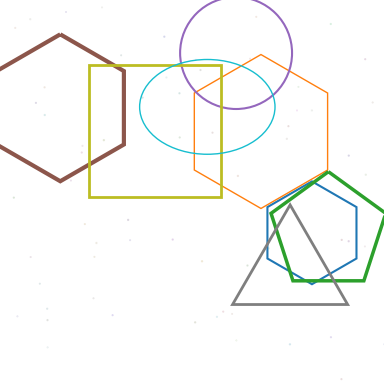[{"shape": "hexagon", "thickness": 1.5, "radius": 0.67, "center": [0.81, 0.395]}, {"shape": "hexagon", "thickness": 1, "radius": 1.0, "center": [0.678, 0.658]}, {"shape": "pentagon", "thickness": 2.5, "radius": 0.78, "center": [0.853, 0.397]}, {"shape": "circle", "thickness": 1.5, "radius": 0.73, "center": [0.613, 0.862]}, {"shape": "hexagon", "thickness": 3, "radius": 0.95, "center": [0.157, 0.72]}, {"shape": "triangle", "thickness": 2, "radius": 0.86, "center": [0.754, 0.295]}, {"shape": "square", "thickness": 2, "radius": 0.86, "center": [0.402, 0.66]}, {"shape": "oval", "thickness": 1, "radius": 0.88, "center": [0.538, 0.722]}]